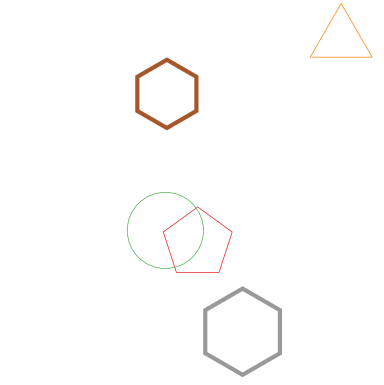[{"shape": "pentagon", "thickness": 0.5, "radius": 0.47, "center": [0.514, 0.368]}, {"shape": "circle", "thickness": 0.5, "radius": 0.49, "center": [0.43, 0.401]}, {"shape": "triangle", "thickness": 0.5, "radius": 0.46, "center": [0.886, 0.898]}, {"shape": "hexagon", "thickness": 3, "radius": 0.44, "center": [0.433, 0.756]}, {"shape": "hexagon", "thickness": 3, "radius": 0.56, "center": [0.63, 0.138]}]